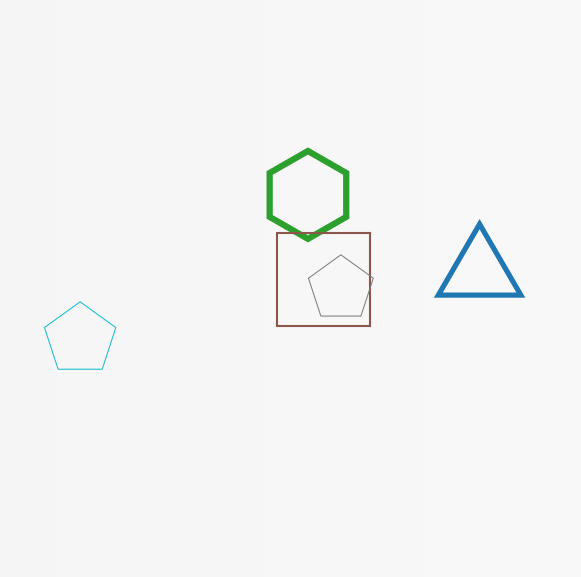[{"shape": "triangle", "thickness": 2.5, "radius": 0.41, "center": [0.825, 0.529]}, {"shape": "hexagon", "thickness": 3, "radius": 0.38, "center": [0.53, 0.662]}, {"shape": "square", "thickness": 1, "radius": 0.4, "center": [0.556, 0.515]}, {"shape": "pentagon", "thickness": 0.5, "radius": 0.29, "center": [0.586, 0.499]}, {"shape": "pentagon", "thickness": 0.5, "radius": 0.32, "center": [0.138, 0.412]}]